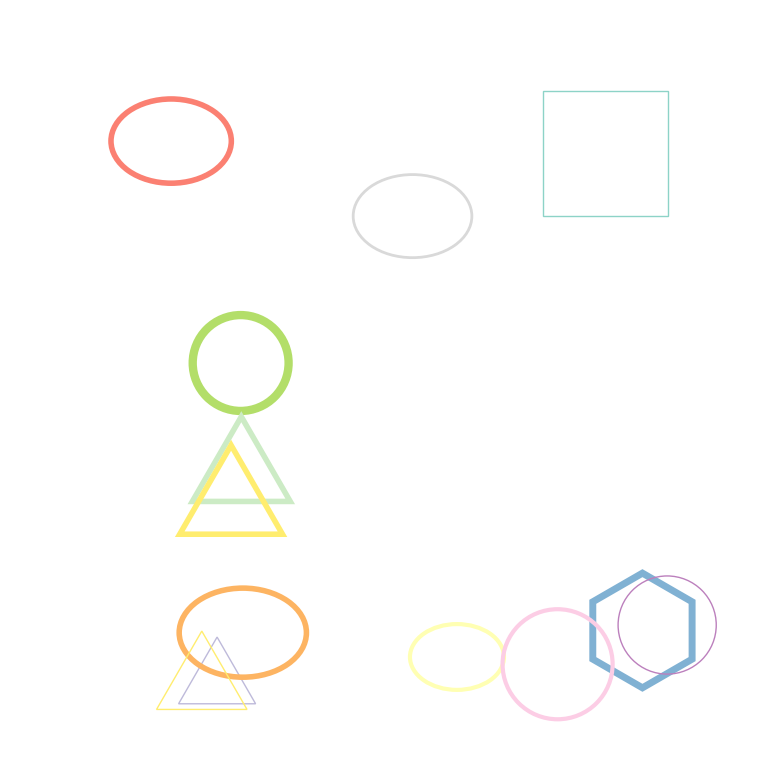[{"shape": "square", "thickness": 0.5, "radius": 0.41, "center": [0.787, 0.801]}, {"shape": "oval", "thickness": 1.5, "radius": 0.31, "center": [0.593, 0.147]}, {"shape": "triangle", "thickness": 0.5, "radius": 0.29, "center": [0.282, 0.115]}, {"shape": "oval", "thickness": 2, "radius": 0.39, "center": [0.222, 0.817]}, {"shape": "hexagon", "thickness": 2.5, "radius": 0.37, "center": [0.834, 0.181]}, {"shape": "oval", "thickness": 2, "radius": 0.41, "center": [0.315, 0.178]}, {"shape": "circle", "thickness": 3, "radius": 0.31, "center": [0.313, 0.529]}, {"shape": "circle", "thickness": 1.5, "radius": 0.36, "center": [0.724, 0.137]}, {"shape": "oval", "thickness": 1, "radius": 0.39, "center": [0.536, 0.719]}, {"shape": "circle", "thickness": 0.5, "radius": 0.32, "center": [0.866, 0.188]}, {"shape": "triangle", "thickness": 2, "radius": 0.37, "center": [0.313, 0.385]}, {"shape": "triangle", "thickness": 0.5, "radius": 0.34, "center": [0.262, 0.113]}, {"shape": "triangle", "thickness": 2, "radius": 0.39, "center": [0.3, 0.345]}]